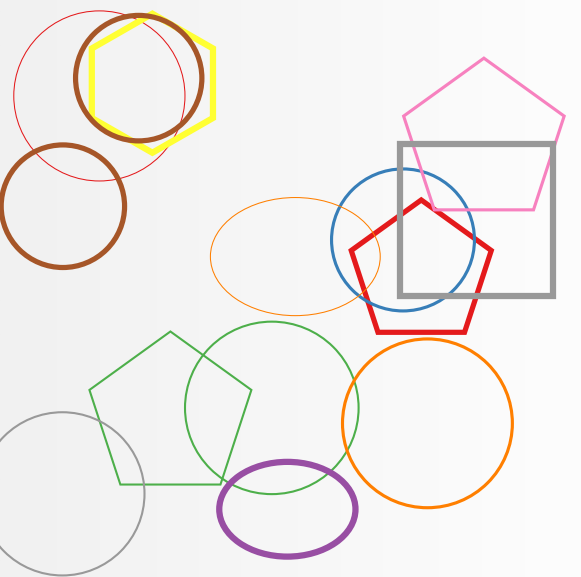[{"shape": "circle", "thickness": 0.5, "radius": 0.74, "center": [0.171, 0.833]}, {"shape": "pentagon", "thickness": 2.5, "radius": 0.63, "center": [0.725, 0.526]}, {"shape": "circle", "thickness": 1.5, "radius": 0.61, "center": [0.693, 0.584]}, {"shape": "circle", "thickness": 1, "radius": 0.75, "center": [0.468, 0.293]}, {"shape": "pentagon", "thickness": 1, "radius": 0.73, "center": [0.293, 0.279]}, {"shape": "oval", "thickness": 3, "radius": 0.59, "center": [0.494, 0.117]}, {"shape": "circle", "thickness": 1.5, "radius": 0.73, "center": [0.735, 0.266]}, {"shape": "oval", "thickness": 0.5, "radius": 0.73, "center": [0.508, 0.555]}, {"shape": "hexagon", "thickness": 3, "radius": 0.6, "center": [0.262, 0.855]}, {"shape": "circle", "thickness": 2.5, "radius": 0.53, "center": [0.108, 0.642]}, {"shape": "circle", "thickness": 2.5, "radius": 0.54, "center": [0.239, 0.864]}, {"shape": "pentagon", "thickness": 1.5, "radius": 0.73, "center": [0.833, 0.753]}, {"shape": "square", "thickness": 3, "radius": 0.66, "center": [0.819, 0.619]}, {"shape": "circle", "thickness": 1, "radius": 0.71, "center": [0.107, 0.144]}]